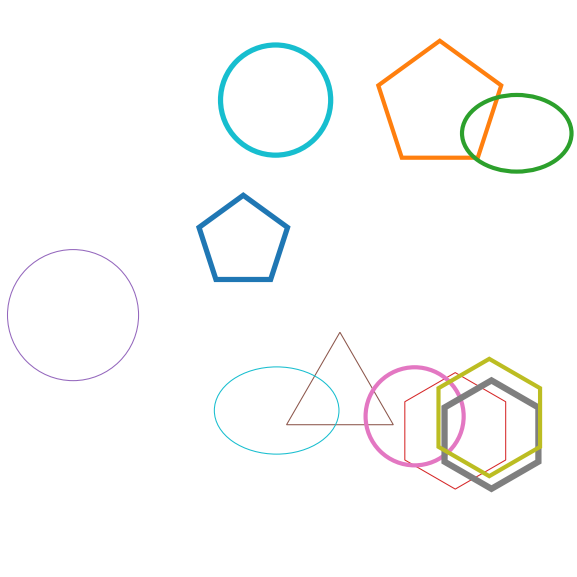[{"shape": "pentagon", "thickness": 2.5, "radius": 0.4, "center": [0.421, 0.58]}, {"shape": "pentagon", "thickness": 2, "radius": 0.56, "center": [0.762, 0.817]}, {"shape": "oval", "thickness": 2, "radius": 0.47, "center": [0.895, 0.768]}, {"shape": "hexagon", "thickness": 0.5, "radius": 0.5, "center": [0.788, 0.253]}, {"shape": "circle", "thickness": 0.5, "radius": 0.57, "center": [0.126, 0.453]}, {"shape": "triangle", "thickness": 0.5, "radius": 0.53, "center": [0.589, 0.317]}, {"shape": "circle", "thickness": 2, "radius": 0.42, "center": [0.718, 0.278]}, {"shape": "hexagon", "thickness": 3, "radius": 0.47, "center": [0.851, 0.247]}, {"shape": "hexagon", "thickness": 2, "radius": 0.51, "center": [0.847, 0.276]}, {"shape": "oval", "thickness": 0.5, "radius": 0.54, "center": [0.479, 0.288]}, {"shape": "circle", "thickness": 2.5, "radius": 0.48, "center": [0.477, 0.826]}]